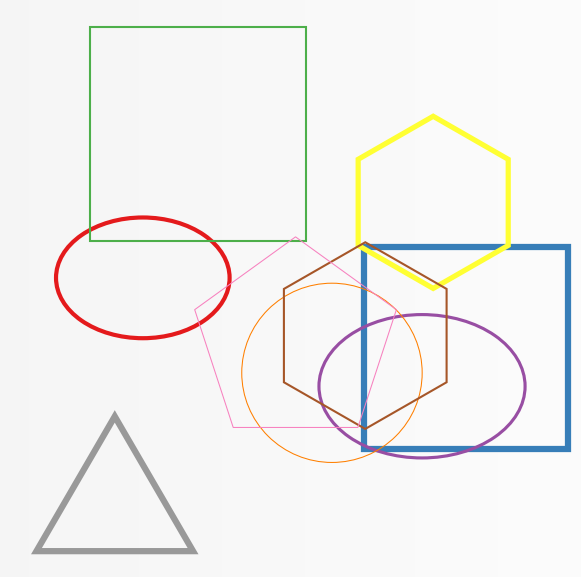[{"shape": "oval", "thickness": 2, "radius": 0.75, "center": [0.246, 0.518]}, {"shape": "square", "thickness": 3, "radius": 0.88, "center": [0.802, 0.397]}, {"shape": "square", "thickness": 1, "radius": 0.93, "center": [0.34, 0.767]}, {"shape": "oval", "thickness": 1.5, "radius": 0.89, "center": [0.726, 0.33]}, {"shape": "circle", "thickness": 0.5, "radius": 0.78, "center": [0.571, 0.354]}, {"shape": "hexagon", "thickness": 2.5, "radius": 0.75, "center": [0.745, 0.649]}, {"shape": "hexagon", "thickness": 1, "radius": 0.81, "center": [0.628, 0.418]}, {"shape": "pentagon", "thickness": 0.5, "radius": 0.91, "center": [0.508, 0.407]}, {"shape": "triangle", "thickness": 3, "radius": 0.78, "center": [0.197, 0.123]}]